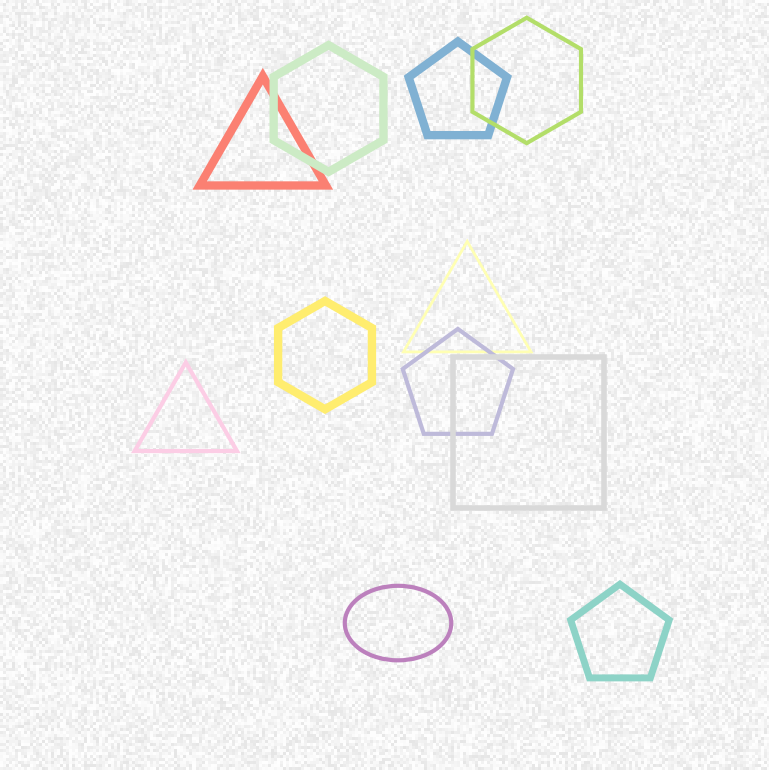[{"shape": "pentagon", "thickness": 2.5, "radius": 0.34, "center": [0.805, 0.174]}, {"shape": "triangle", "thickness": 1, "radius": 0.48, "center": [0.607, 0.591]}, {"shape": "pentagon", "thickness": 1.5, "radius": 0.38, "center": [0.595, 0.498]}, {"shape": "triangle", "thickness": 3, "radius": 0.47, "center": [0.341, 0.806]}, {"shape": "pentagon", "thickness": 3, "radius": 0.34, "center": [0.595, 0.879]}, {"shape": "hexagon", "thickness": 1.5, "radius": 0.41, "center": [0.684, 0.896]}, {"shape": "triangle", "thickness": 1.5, "radius": 0.38, "center": [0.241, 0.453]}, {"shape": "square", "thickness": 2, "radius": 0.49, "center": [0.687, 0.438]}, {"shape": "oval", "thickness": 1.5, "radius": 0.35, "center": [0.517, 0.191]}, {"shape": "hexagon", "thickness": 3, "radius": 0.41, "center": [0.427, 0.859]}, {"shape": "hexagon", "thickness": 3, "radius": 0.35, "center": [0.422, 0.539]}]